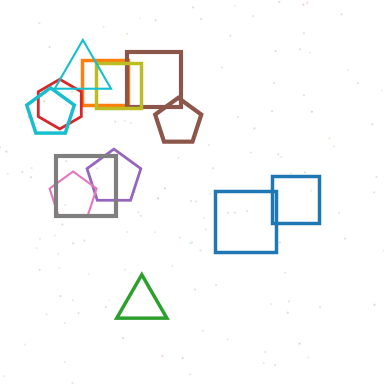[{"shape": "square", "thickness": 2.5, "radius": 0.31, "center": [0.766, 0.483]}, {"shape": "square", "thickness": 2.5, "radius": 0.4, "center": [0.638, 0.425]}, {"shape": "square", "thickness": 2.5, "radius": 0.29, "center": [0.272, 0.785]}, {"shape": "triangle", "thickness": 2.5, "radius": 0.38, "center": [0.368, 0.211]}, {"shape": "hexagon", "thickness": 2, "radius": 0.32, "center": [0.155, 0.73]}, {"shape": "pentagon", "thickness": 2, "radius": 0.37, "center": [0.296, 0.539]}, {"shape": "square", "thickness": 3, "radius": 0.35, "center": [0.4, 0.794]}, {"shape": "pentagon", "thickness": 3, "radius": 0.31, "center": [0.463, 0.683]}, {"shape": "pentagon", "thickness": 1.5, "radius": 0.32, "center": [0.19, 0.49]}, {"shape": "square", "thickness": 3, "radius": 0.39, "center": [0.224, 0.516]}, {"shape": "square", "thickness": 2.5, "radius": 0.29, "center": [0.309, 0.777]}, {"shape": "pentagon", "thickness": 2.5, "radius": 0.32, "center": [0.131, 0.707]}, {"shape": "triangle", "thickness": 1.5, "radius": 0.42, "center": [0.215, 0.812]}]